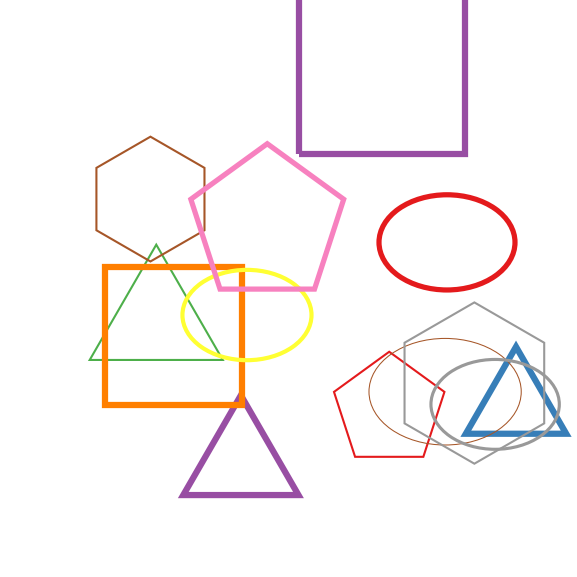[{"shape": "oval", "thickness": 2.5, "radius": 0.59, "center": [0.774, 0.579]}, {"shape": "pentagon", "thickness": 1, "radius": 0.5, "center": [0.674, 0.289]}, {"shape": "triangle", "thickness": 3, "radius": 0.5, "center": [0.894, 0.298]}, {"shape": "triangle", "thickness": 1, "radius": 0.67, "center": [0.271, 0.442]}, {"shape": "triangle", "thickness": 3, "radius": 0.58, "center": [0.417, 0.199]}, {"shape": "square", "thickness": 3, "radius": 0.72, "center": [0.661, 0.876]}, {"shape": "square", "thickness": 3, "radius": 0.6, "center": [0.3, 0.417]}, {"shape": "oval", "thickness": 2, "radius": 0.56, "center": [0.428, 0.454]}, {"shape": "hexagon", "thickness": 1, "radius": 0.54, "center": [0.261, 0.654]}, {"shape": "oval", "thickness": 0.5, "radius": 0.66, "center": [0.771, 0.321]}, {"shape": "pentagon", "thickness": 2.5, "radius": 0.7, "center": [0.463, 0.611]}, {"shape": "hexagon", "thickness": 1, "radius": 0.7, "center": [0.821, 0.336]}, {"shape": "oval", "thickness": 1.5, "radius": 0.56, "center": [0.857, 0.299]}]